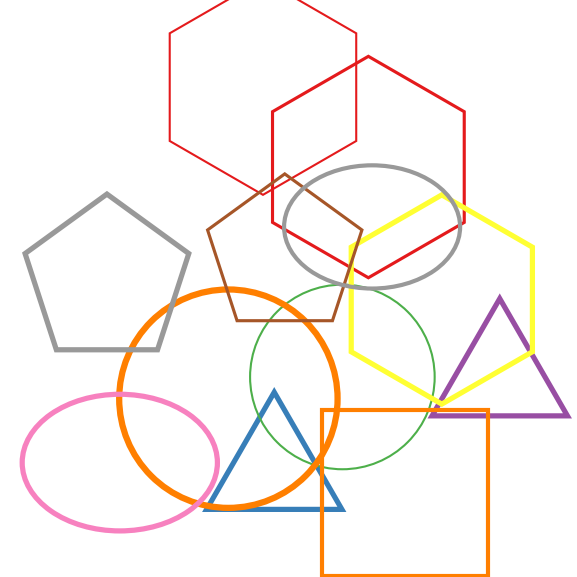[{"shape": "hexagon", "thickness": 1, "radius": 0.93, "center": [0.455, 0.848]}, {"shape": "hexagon", "thickness": 1.5, "radius": 0.96, "center": [0.638, 0.71]}, {"shape": "triangle", "thickness": 2.5, "radius": 0.68, "center": [0.475, 0.185]}, {"shape": "circle", "thickness": 1, "radius": 0.8, "center": [0.593, 0.346]}, {"shape": "triangle", "thickness": 2.5, "radius": 0.68, "center": [0.865, 0.347]}, {"shape": "square", "thickness": 2, "radius": 0.72, "center": [0.702, 0.145]}, {"shape": "circle", "thickness": 3, "radius": 0.95, "center": [0.395, 0.309]}, {"shape": "hexagon", "thickness": 2.5, "radius": 0.91, "center": [0.765, 0.481]}, {"shape": "pentagon", "thickness": 1.5, "radius": 0.7, "center": [0.493, 0.557]}, {"shape": "oval", "thickness": 2.5, "radius": 0.85, "center": [0.207, 0.198]}, {"shape": "oval", "thickness": 2, "radius": 0.76, "center": [0.644, 0.606]}, {"shape": "pentagon", "thickness": 2.5, "radius": 0.75, "center": [0.185, 0.514]}]